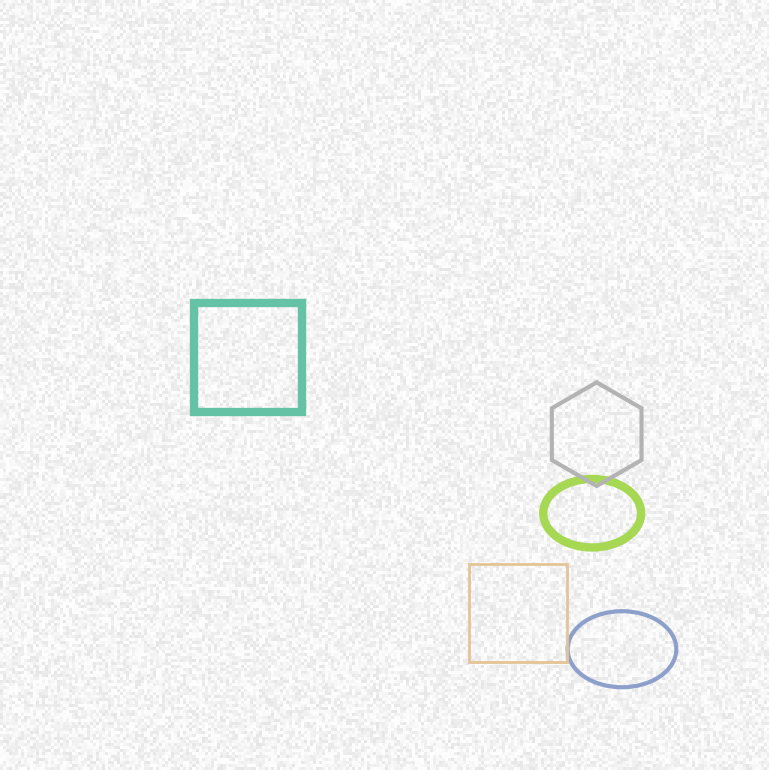[{"shape": "square", "thickness": 3, "radius": 0.35, "center": [0.322, 0.536]}, {"shape": "oval", "thickness": 1.5, "radius": 0.35, "center": [0.808, 0.157]}, {"shape": "oval", "thickness": 3, "radius": 0.32, "center": [0.769, 0.333]}, {"shape": "square", "thickness": 1, "radius": 0.32, "center": [0.673, 0.204]}, {"shape": "hexagon", "thickness": 1.5, "radius": 0.34, "center": [0.775, 0.436]}]